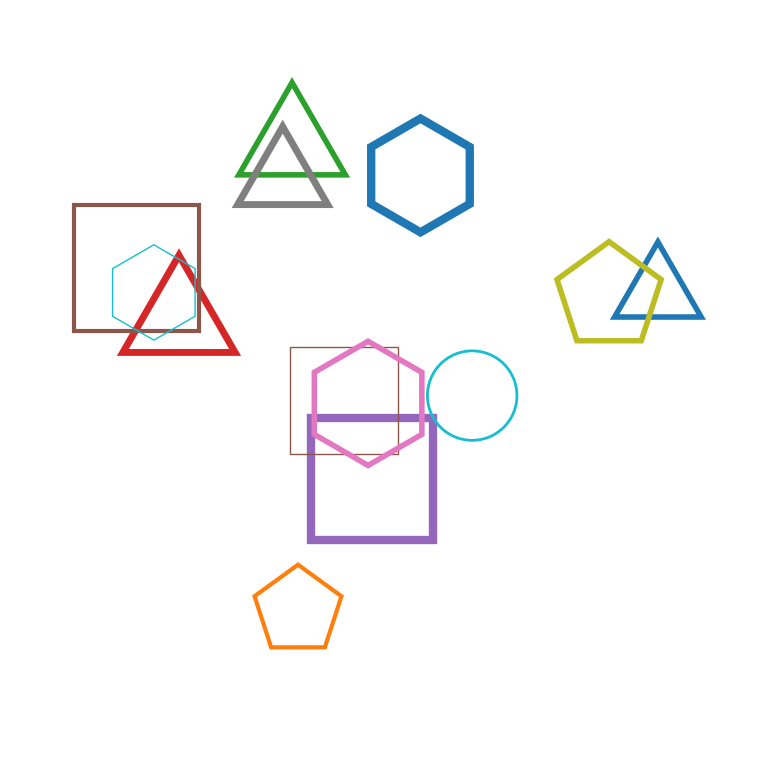[{"shape": "hexagon", "thickness": 3, "radius": 0.37, "center": [0.546, 0.772]}, {"shape": "triangle", "thickness": 2, "radius": 0.32, "center": [0.854, 0.621]}, {"shape": "pentagon", "thickness": 1.5, "radius": 0.3, "center": [0.387, 0.207]}, {"shape": "triangle", "thickness": 2, "radius": 0.4, "center": [0.379, 0.813]}, {"shape": "triangle", "thickness": 2.5, "radius": 0.42, "center": [0.232, 0.584]}, {"shape": "square", "thickness": 3, "radius": 0.4, "center": [0.483, 0.378]}, {"shape": "square", "thickness": 0.5, "radius": 0.35, "center": [0.447, 0.479]}, {"shape": "square", "thickness": 1.5, "radius": 0.41, "center": [0.177, 0.652]}, {"shape": "hexagon", "thickness": 2, "radius": 0.4, "center": [0.478, 0.476]}, {"shape": "triangle", "thickness": 2.5, "radius": 0.34, "center": [0.367, 0.768]}, {"shape": "pentagon", "thickness": 2, "radius": 0.36, "center": [0.791, 0.615]}, {"shape": "hexagon", "thickness": 0.5, "radius": 0.31, "center": [0.2, 0.62]}, {"shape": "circle", "thickness": 1, "radius": 0.29, "center": [0.613, 0.486]}]